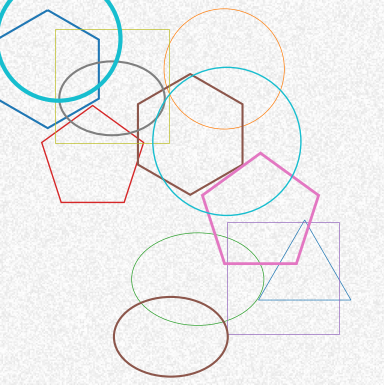[{"shape": "hexagon", "thickness": 1.5, "radius": 0.77, "center": [0.124, 0.82]}, {"shape": "triangle", "thickness": 0.5, "radius": 0.69, "center": [0.791, 0.29]}, {"shape": "circle", "thickness": 0.5, "radius": 0.78, "center": [0.582, 0.821]}, {"shape": "oval", "thickness": 0.5, "radius": 0.86, "center": [0.514, 0.275]}, {"shape": "pentagon", "thickness": 1, "radius": 0.7, "center": [0.241, 0.587]}, {"shape": "square", "thickness": 0.5, "radius": 0.73, "center": [0.735, 0.277]}, {"shape": "hexagon", "thickness": 1.5, "radius": 0.78, "center": [0.494, 0.651]}, {"shape": "oval", "thickness": 1.5, "radius": 0.74, "center": [0.444, 0.125]}, {"shape": "pentagon", "thickness": 2, "radius": 0.79, "center": [0.677, 0.444]}, {"shape": "oval", "thickness": 1.5, "radius": 0.69, "center": [0.291, 0.745]}, {"shape": "square", "thickness": 0.5, "radius": 0.74, "center": [0.292, 0.777]}, {"shape": "circle", "thickness": 1, "radius": 0.96, "center": [0.589, 0.633]}, {"shape": "circle", "thickness": 3, "radius": 0.8, "center": [0.152, 0.899]}]